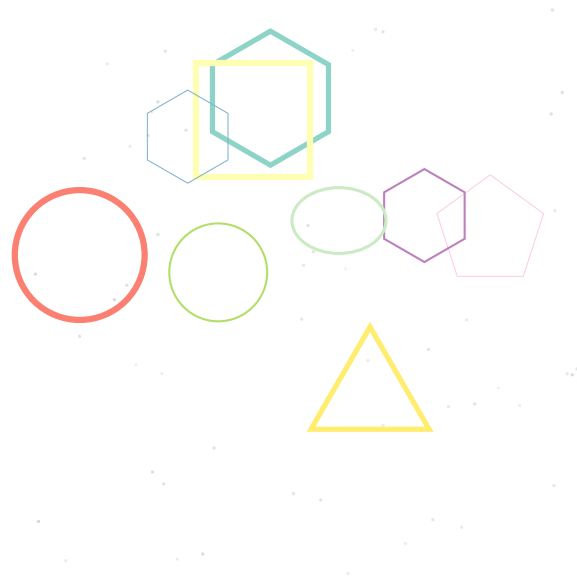[{"shape": "hexagon", "thickness": 2.5, "radius": 0.58, "center": [0.468, 0.829]}, {"shape": "square", "thickness": 3, "radius": 0.5, "center": [0.438, 0.791]}, {"shape": "circle", "thickness": 3, "radius": 0.56, "center": [0.138, 0.558]}, {"shape": "hexagon", "thickness": 0.5, "radius": 0.4, "center": [0.325, 0.763]}, {"shape": "circle", "thickness": 1, "radius": 0.42, "center": [0.378, 0.527]}, {"shape": "pentagon", "thickness": 0.5, "radius": 0.49, "center": [0.849, 0.599]}, {"shape": "hexagon", "thickness": 1, "radius": 0.4, "center": [0.735, 0.626]}, {"shape": "oval", "thickness": 1.5, "radius": 0.41, "center": [0.587, 0.617]}, {"shape": "triangle", "thickness": 2.5, "radius": 0.59, "center": [0.641, 0.315]}]